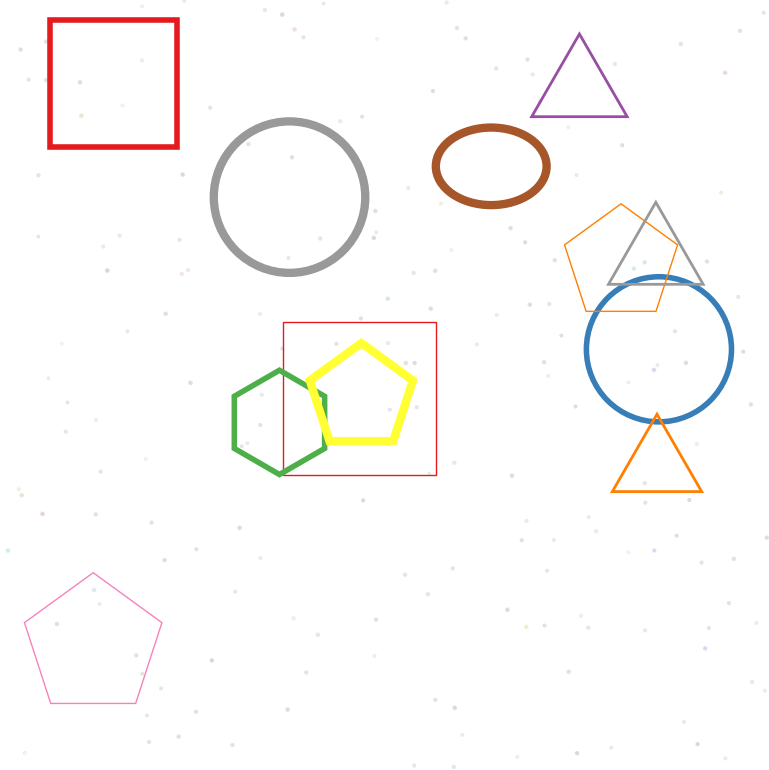[{"shape": "square", "thickness": 0.5, "radius": 0.5, "center": [0.467, 0.483]}, {"shape": "square", "thickness": 2, "radius": 0.41, "center": [0.148, 0.891]}, {"shape": "circle", "thickness": 2, "radius": 0.47, "center": [0.856, 0.546]}, {"shape": "hexagon", "thickness": 2, "radius": 0.34, "center": [0.363, 0.451]}, {"shape": "triangle", "thickness": 1, "radius": 0.36, "center": [0.752, 0.884]}, {"shape": "triangle", "thickness": 1, "radius": 0.33, "center": [0.853, 0.395]}, {"shape": "pentagon", "thickness": 0.5, "radius": 0.39, "center": [0.807, 0.658]}, {"shape": "pentagon", "thickness": 3, "radius": 0.35, "center": [0.469, 0.484]}, {"shape": "oval", "thickness": 3, "radius": 0.36, "center": [0.638, 0.784]}, {"shape": "pentagon", "thickness": 0.5, "radius": 0.47, "center": [0.121, 0.162]}, {"shape": "circle", "thickness": 3, "radius": 0.49, "center": [0.376, 0.744]}, {"shape": "triangle", "thickness": 1, "radius": 0.36, "center": [0.852, 0.666]}]